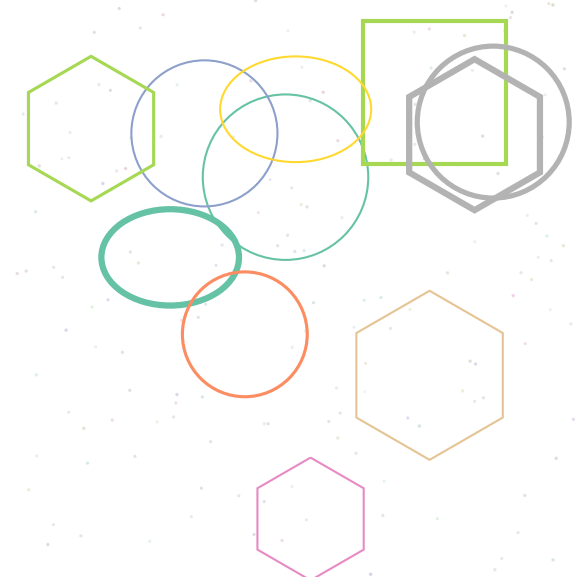[{"shape": "oval", "thickness": 3, "radius": 0.6, "center": [0.295, 0.553]}, {"shape": "circle", "thickness": 1, "radius": 0.72, "center": [0.494, 0.692]}, {"shape": "circle", "thickness": 1.5, "radius": 0.54, "center": [0.424, 0.42]}, {"shape": "circle", "thickness": 1, "radius": 0.63, "center": [0.354, 0.768]}, {"shape": "hexagon", "thickness": 1, "radius": 0.53, "center": [0.538, 0.101]}, {"shape": "square", "thickness": 2, "radius": 0.62, "center": [0.753, 0.838]}, {"shape": "hexagon", "thickness": 1.5, "radius": 0.63, "center": [0.158, 0.776]}, {"shape": "oval", "thickness": 1, "radius": 0.65, "center": [0.512, 0.81]}, {"shape": "hexagon", "thickness": 1, "radius": 0.73, "center": [0.744, 0.349]}, {"shape": "circle", "thickness": 2.5, "radius": 0.66, "center": [0.854, 0.788]}, {"shape": "hexagon", "thickness": 3, "radius": 0.65, "center": [0.822, 0.766]}]